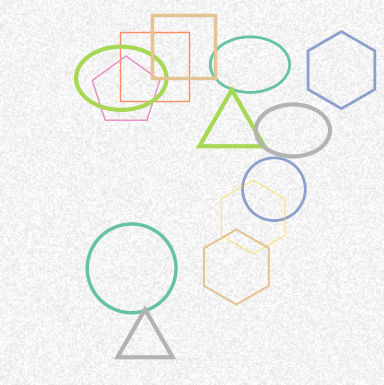[{"shape": "oval", "thickness": 2, "radius": 0.52, "center": [0.649, 0.832]}, {"shape": "circle", "thickness": 2.5, "radius": 0.58, "center": [0.342, 0.303]}, {"shape": "square", "thickness": 1, "radius": 0.45, "center": [0.402, 0.827]}, {"shape": "circle", "thickness": 2, "radius": 0.41, "center": [0.712, 0.509]}, {"shape": "hexagon", "thickness": 2, "radius": 0.5, "center": [0.887, 0.818]}, {"shape": "pentagon", "thickness": 1, "radius": 0.46, "center": [0.327, 0.762]}, {"shape": "oval", "thickness": 3, "radius": 0.59, "center": [0.315, 0.797]}, {"shape": "triangle", "thickness": 3, "radius": 0.49, "center": [0.602, 0.669]}, {"shape": "hexagon", "thickness": 0.5, "radius": 0.48, "center": [0.657, 0.436]}, {"shape": "hexagon", "thickness": 1.5, "radius": 0.49, "center": [0.614, 0.306]}, {"shape": "square", "thickness": 2.5, "radius": 0.41, "center": [0.476, 0.88]}, {"shape": "oval", "thickness": 3, "radius": 0.48, "center": [0.761, 0.661]}, {"shape": "triangle", "thickness": 3, "radius": 0.41, "center": [0.377, 0.113]}]